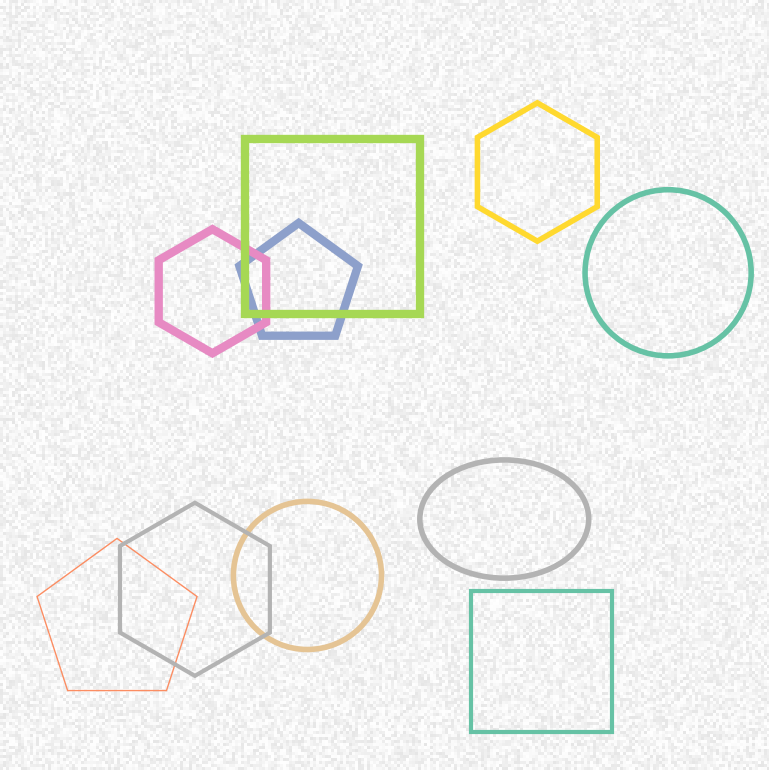[{"shape": "circle", "thickness": 2, "radius": 0.54, "center": [0.868, 0.646]}, {"shape": "square", "thickness": 1.5, "radius": 0.46, "center": [0.704, 0.141]}, {"shape": "pentagon", "thickness": 0.5, "radius": 0.55, "center": [0.152, 0.192]}, {"shape": "pentagon", "thickness": 3, "radius": 0.4, "center": [0.388, 0.629]}, {"shape": "hexagon", "thickness": 3, "radius": 0.4, "center": [0.276, 0.622]}, {"shape": "square", "thickness": 3, "radius": 0.57, "center": [0.432, 0.706]}, {"shape": "hexagon", "thickness": 2, "radius": 0.45, "center": [0.698, 0.777]}, {"shape": "circle", "thickness": 2, "radius": 0.48, "center": [0.399, 0.253]}, {"shape": "hexagon", "thickness": 1.5, "radius": 0.56, "center": [0.253, 0.235]}, {"shape": "oval", "thickness": 2, "radius": 0.55, "center": [0.655, 0.326]}]